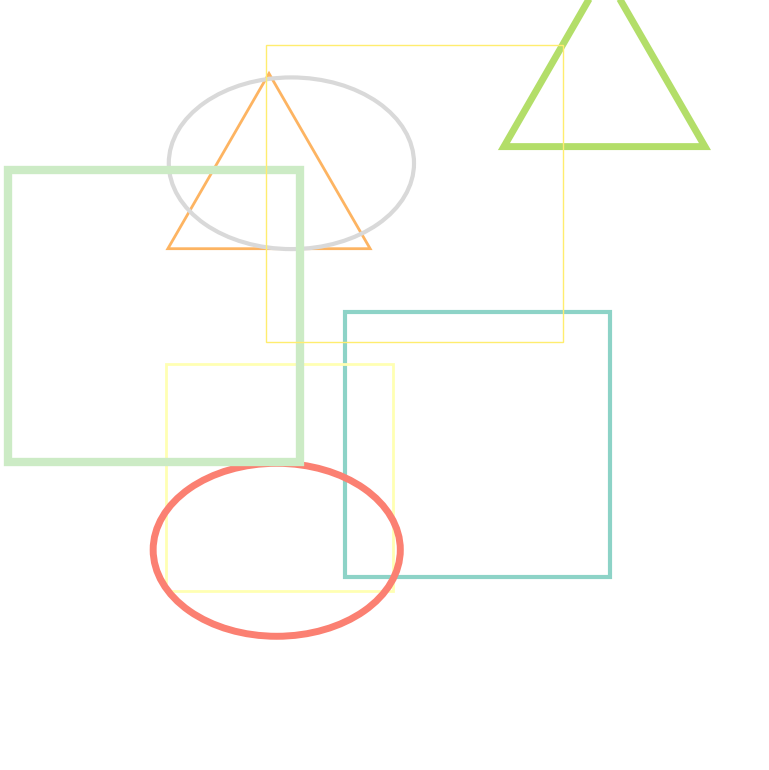[{"shape": "square", "thickness": 1.5, "radius": 0.86, "center": [0.62, 0.422]}, {"shape": "square", "thickness": 1, "radius": 0.74, "center": [0.363, 0.38]}, {"shape": "oval", "thickness": 2.5, "radius": 0.8, "center": [0.359, 0.286]}, {"shape": "triangle", "thickness": 1, "radius": 0.76, "center": [0.349, 0.753]}, {"shape": "triangle", "thickness": 2.5, "radius": 0.75, "center": [0.785, 0.885]}, {"shape": "oval", "thickness": 1.5, "radius": 0.8, "center": [0.378, 0.788]}, {"shape": "square", "thickness": 3, "radius": 0.95, "center": [0.2, 0.589]}, {"shape": "square", "thickness": 0.5, "radius": 0.96, "center": [0.538, 0.749]}]